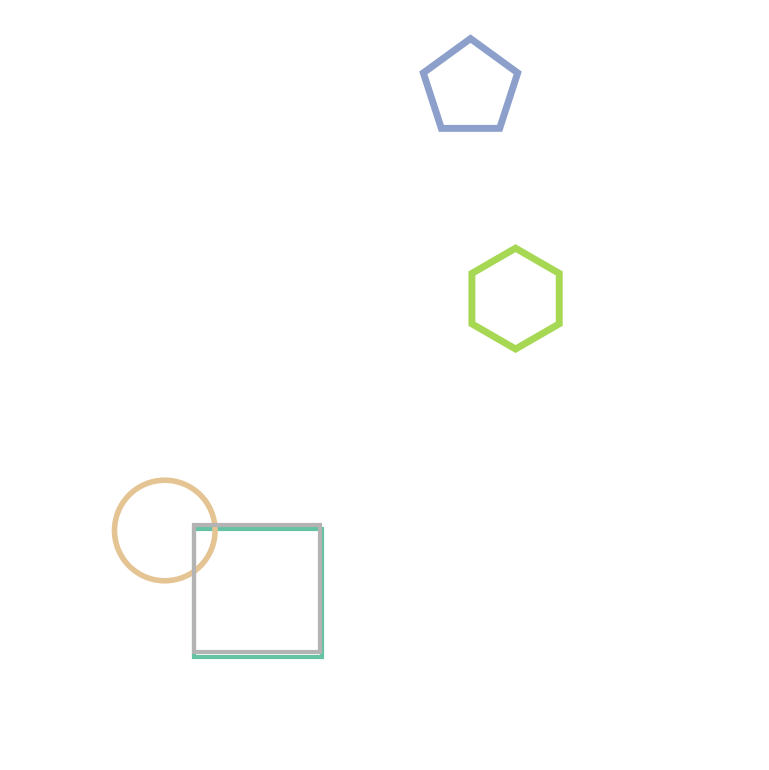[{"shape": "square", "thickness": 1.5, "radius": 0.42, "center": [0.335, 0.23]}, {"shape": "pentagon", "thickness": 2.5, "radius": 0.32, "center": [0.611, 0.885]}, {"shape": "hexagon", "thickness": 2.5, "radius": 0.33, "center": [0.67, 0.612]}, {"shape": "circle", "thickness": 2, "radius": 0.33, "center": [0.214, 0.311]}, {"shape": "square", "thickness": 1.5, "radius": 0.41, "center": [0.333, 0.236]}]